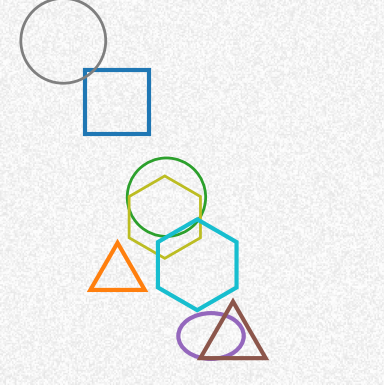[{"shape": "square", "thickness": 3, "radius": 0.42, "center": [0.303, 0.735]}, {"shape": "triangle", "thickness": 3, "radius": 0.41, "center": [0.305, 0.288]}, {"shape": "circle", "thickness": 2, "radius": 0.51, "center": [0.432, 0.488]}, {"shape": "oval", "thickness": 3, "radius": 0.42, "center": [0.548, 0.127]}, {"shape": "triangle", "thickness": 3, "radius": 0.49, "center": [0.605, 0.119]}, {"shape": "circle", "thickness": 2, "radius": 0.55, "center": [0.164, 0.894]}, {"shape": "hexagon", "thickness": 2, "radius": 0.53, "center": [0.428, 0.436]}, {"shape": "hexagon", "thickness": 3, "radius": 0.59, "center": [0.512, 0.312]}]